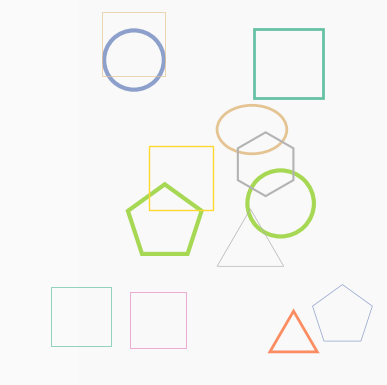[{"shape": "square", "thickness": 0.5, "radius": 0.39, "center": [0.209, 0.178]}, {"shape": "square", "thickness": 2, "radius": 0.45, "center": [0.745, 0.835]}, {"shape": "triangle", "thickness": 2, "radius": 0.35, "center": [0.758, 0.121]}, {"shape": "pentagon", "thickness": 0.5, "radius": 0.41, "center": [0.884, 0.18]}, {"shape": "circle", "thickness": 3, "radius": 0.38, "center": [0.346, 0.844]}, {"shape": "square", "thickness": 0.5, "radius": 0.36, "center": [0.408, 0.169]}, {"shape": "pentagon", "thickness": 3, "radius": 0.5, "center": [0.425, 0.421]}, {"shape": "circle", "thickness": 3, "radius": 0.43, "center": [0.724, 0.472]}, {"shape": "square", "thickness": 1, "radius": 0.41, "center": [0.467, 0.538]}, {"shape": "oval", "thickness": 2, "radius": 0.45, "center": [0.65, 0.664]}, {"shape": "square", "thickness": 0.5, "radius": 0.41, "center": [0.344, 0.886]}, {"shape": "triangle", "thickness": 0.5, "radius": 0.5, "center": [0.646, 0.358]}, {"shape": "hexagon", "thickness": 1.5, "radius": 0.41, "center": [0.686, 0.573]}]